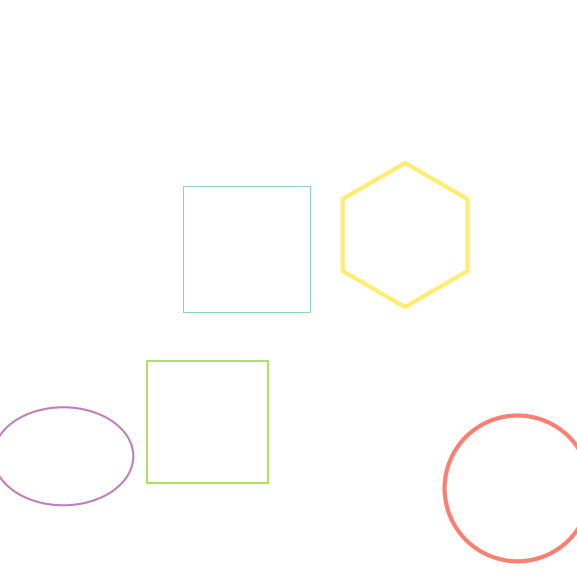[{"shape": "square", "thickness": 0.5, "radius": 0.55, "center": [0.427, 0.568]}, {"shape": "circle", "thickness": 2, "radius": 0.63, "center": [0.896, 0.153]}, {"shape": "square", "thickness": 1, "radius": 0.53, "center": [0.359, 0.268]}, {"shape": "oval", "thickness": 1, "radius": 0.61, "center": [0.11, 0.209]}, {"shape": "hexagon", "thickness": 2, "radius": 0.62, "center": [0.701, 0.592]}]